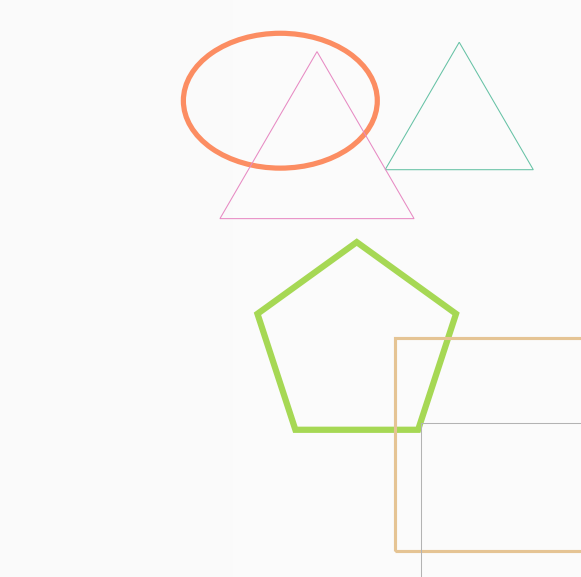[{"shape": "triangle", "thickness": 0.5, "radius": 0.74, "center": [0.79, 0.779]}, {"shape": "oval", "thickness": 2.5, "radius": 0.83, "center": [0.482, 0.825]}, {"shape": "triangle", "thickness": 0.5, "radius": 0.96, "center": [0.545, 0.717]}, {"shape": "pentagon", "thickness": 3, "radius": 0.9, "center": [0.614, 0.4]}, {"shape": "square", "thickness": 1.5, "radius": 0.92, "center": [0.864, 0.23]}, {"shape": "square", "thickness": 0.5, "radius": 0.75, "center": [0.875, 0.116]}]